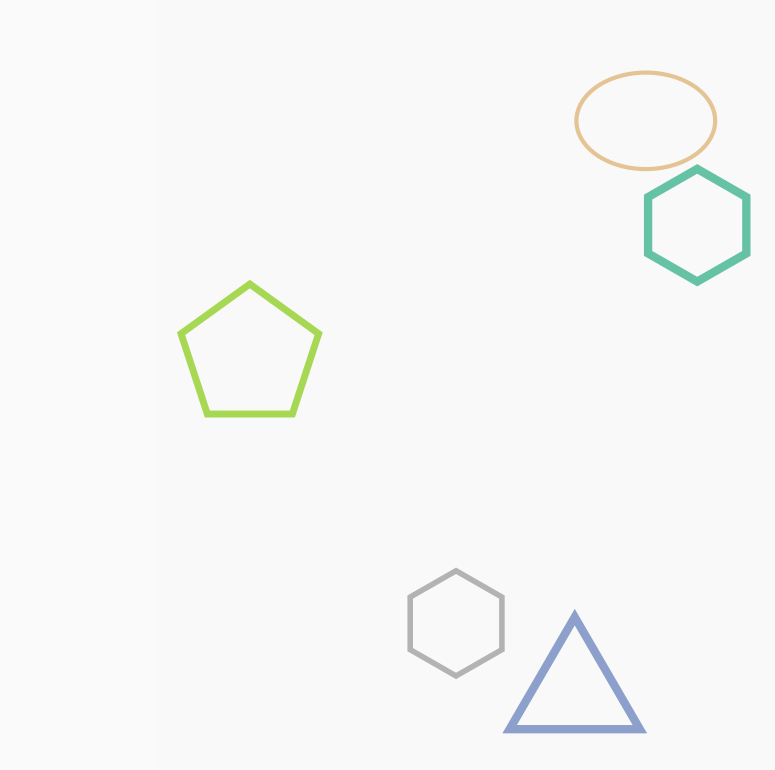[{"shape": "hexagon", "thickness": 3, "radius": 0.37, "center": [0.9, 0.707]}, {"shape": "triangle", "thickness": 3, "radius": 0.49, "center": [0.742, 0.102]}, {"shape": "pentagon", "thickness": 2.5, "radius": 0.47, "center": [0.322, 0.538]}, {"shape": "oval", "thickness": 1.5, "radius": 0.45, "center": [0.833, 0.843]}, {"shape": "hexagon", "thickness": 2, "radius": 0.34, "center": [0.588, 0.19]}]